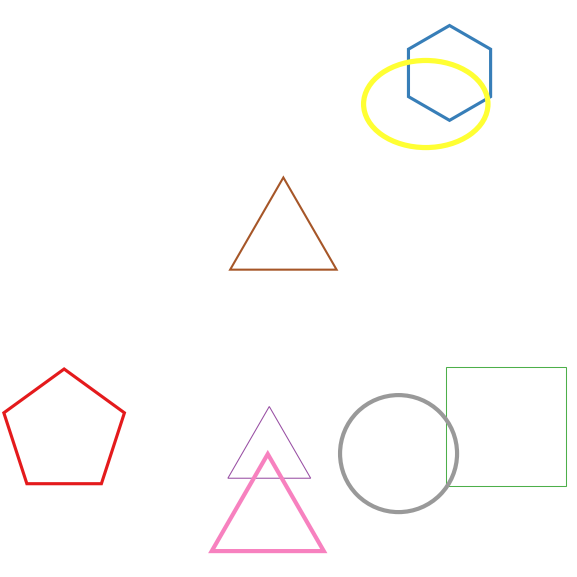[{"shape": "pentagon", "thickness": 1.5, "radius": 0.55, "center": [0.111, 0.25]}, {"shape": "hexagon", "thickness": 1.5, "radius": 0.41, "center": [0.778, 0.873]}, {"shape": "square", "thickness": 0.5, "radius": 0.52, "center": [0.877, 0.261]}, {"shape": "triangle", "thickness": 0.5, "radius": 0.41, "center": [0.466, 0.212]}, {"shape": "oval", "thickness": 2.5, "radius": 0.54, "center": [0.737, 0.819]}, {"shape": "triangle", "thickness": 1, "radius": 0.53, "center": [0.491, 0.585]}, {"shape": "triangle", "thickness": 2, "radius": 0.56, "center": [0.464, 0.101]}, {"shape": "circle", "thickness": 2, "radius": 0.51, "center": [0.69, 0.214]}]